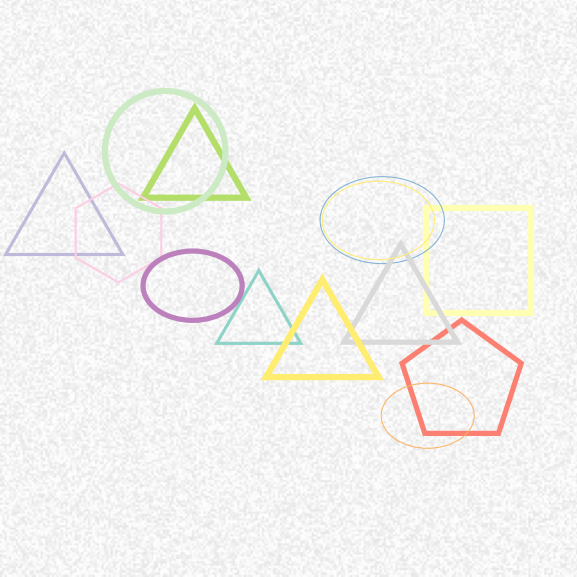[{"shape": "triangle", "thickness": 1.5, "radius": 0.42, "center": [0.448, 0.447]}, {"shape": "square", "thickness": 3, "radius": 0.45, "center": [0.829, 0.547]}, {"shape": "triangle", "thickness": 1.5, "radius": 0.59, "center": [0.111, 0.617]}, {"shape": "pentagon", "thickness": 2.5, "radius": 0.54, "center": [0.799, 0.336]}, {"shape": "oval", "thickness": 0.5, "radius": 0.54, "center": [0.662, 0.618]}, {"shape": "oval", "thickness": 0.5, "radius": 0.4, "center": [0.741, 0.279]}, {"shape": "triangle", "thickness": 3, "radius": 0.52, "center": [0.337, 0.708]}, {"shape": "hexagon", "thickness": 1, "radius": 0.43, "center": [0.205, 0.596]}, {"shape": "triangle", "thickness": 2.5, "radius": 0.57, "center": [0.694, 0.463]}, {"shape": "oval", "thickness": 2.5, "radius": 0.43, "center": [0.334, 0.504]}, {"shape": "circle", "thickness": 3, "radius": 0.52, "center": [0.286, 0.737]}, {"shape": "oval", "thickness": 0.5, "radius": 0.49, "center": [0.655, 0.618]}, {"shape": "triangle", "thickness": 3, "radius": 0.56, "center": [0.558, 0.402]}]